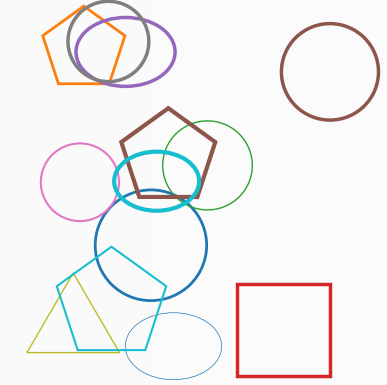[{"shape": "circle", "thickness": 2, "radius": 0.72, "center": [0.39, 0.363]}, {"shape": "oval", "thickness": 0.5, "radius": 0.62, "center": [0.448, 0.101]}, {"shape": "pentagon", "thickness": 2, "radius": 0.56, "center": [0.216, 0.873]}, {"shape": "circle", "thickness": 1, "radius": 0.58, "center": [0.536, 0.57]}, {"shape": "square", "thickness": 2.5, "radius": 0.6, "center": [0.732, 0.144]}, {"shape": "oval", "thickness": 2.5, "radius": 0.64, "center": [0.324, 0.865]}, {"shape": "circle", "thickness": 2.5, "radius": 0.63, "center": [0.851, 0.813]}, {"shape": "pentagon", "thickness": 3, "radius": 0.64, "center": [0.434, 0.592]}, {"shape": "circle", "thickness": 1.5, "radius": 0.5, "center": [0.206, 0.527]}, {"shape": "circle", "thickness": 2.5, "radius": 0.52, "center": [0.28, 0.892]}, {"shape": "triangle", "thickness": 1, "radius": 0.69, "center": [0.189, 0.153]}, {"shape": "oval", "thickness": 3, "radius": 0.55, "center": [0.404, 0.529]}, {"shape": "pentagon", "thickness": 1.5, "radius": 0.74, "center": [0.288, 0.211]}]